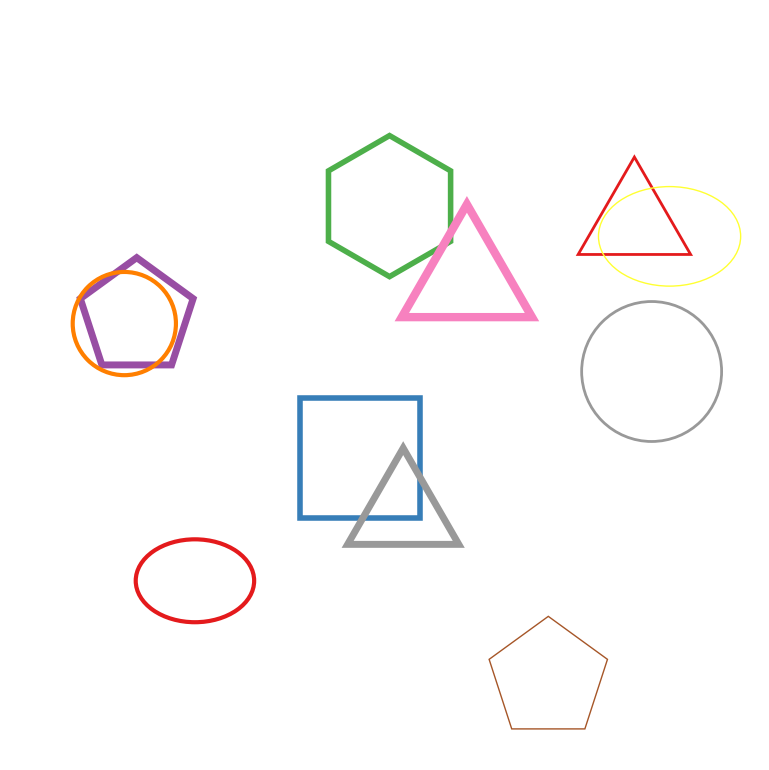[{"shape": "triangle", "thickness": 1, "radius": 0.42, "center": [0.824, 0.712]}, {"shape": "oval", "thickness": 1.5, "radius": 0.38, "center": [0.253, 0.246]}, {"shape": "square", "thickness": 2, "radius": 0.39, "center": [0.467, 0.406]}, {"shape": "hexagon", "thickness": 2, "radius": 0.46, "center": [0.506, 0.732]}, {"shape": "pentagon", "thickness": 2.5, "radius": 0.39, "center": [0.178, 0.588]}, {"shape": "circle", "thickness": 1.5, "radius": 0.34, "center": [0.161, 0.58]}, {"shape": "oval", "thickness": 0.5, "radius": 0.46, "center": [0.87, 0.693]}, {"shape": "pentagon", "thickness": 0.5, "radius": 0.4, "center": [0.712, 0.119]}, {"shape": "triangle", "thickness": 3, "radius": 0.49, "center": [0.606, 0.637]}, {"shape": "triangle", "thickness": 2.5, "radius": 0.42, "center": [0.524, 0.335]}, {"shape": "circle", "thickness": 1, "radius": 0.45, "center": [0.846, 0.518]}]